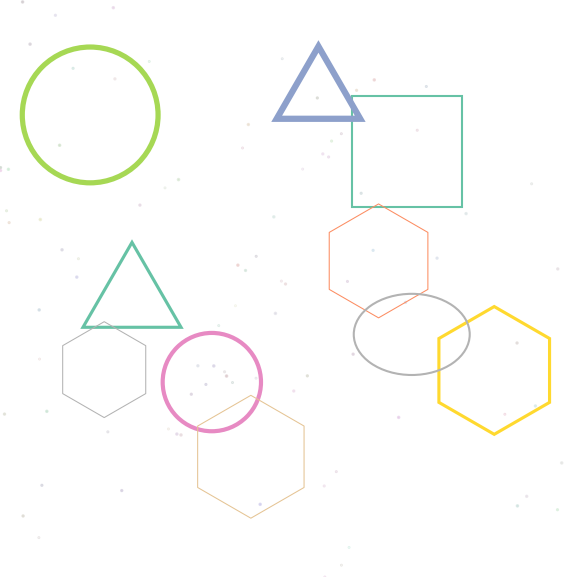[{"shape": "square", "thickness": 1, "radius": 0.48, "center": [0.705, 0.737]}, {"shape": "triangle", "thickness": 1.5, "radius": 0.49, "center": [0.229, 0.481]}, {"shape": "hexagon", "thickness": 0.5, "radius": 0.49, "center": [0.656, 0.547]}, {"shape": "triangle", "thickness": 3, "radius": 0.42, "center": [0.551, 0.835]}, {"shape": "circle", "thickness": 2, "radius": 0.43, "center": [0.367, 0.338]}, {"shape": "circle", "thickness": 2.5, "radius": 0.59, "center": [0.156, 0.8]}, {"shape": "hexagon", "thickness": 1.5, "radius": 0.55, "center": [0.856, 0.358]}, {"shape": "hexagon", "thickness": 0.5, "radius": 0.53, "center": [0.434, 0.208]}, {"shape": "oval", "thickness": 1, "radius": 0.5, "center": [0.713, 0.42]}, {"shape": "hexagon", "thickness": 0.5, "radius": 0.42, "center": [0.18, 0.359]}]